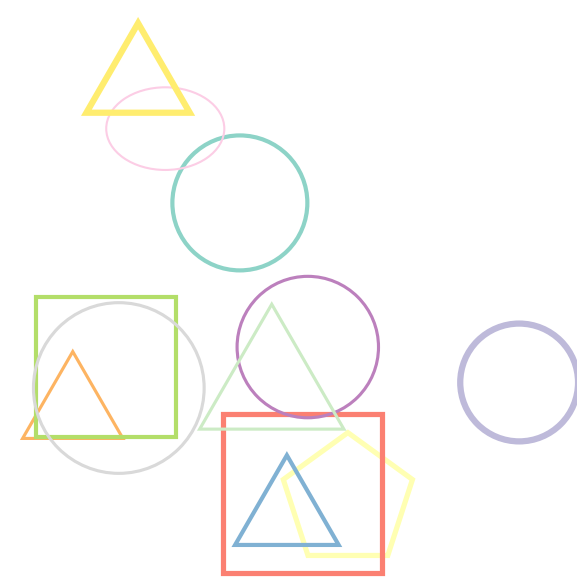[{"shape": "circle", "thickness": 2, "radius": 0.58, "center": [0.415, 0.648]}, {"shape": "pentagon", "thickness": 2.5, "radius": 0.59, "center": [0.602, 0.132]}, {"shape": "circle", "thickness": 3, "radius": 0.51, "center": [0.899, 0.337]}, {"shape": "square", "thickness": 2.5, "radius": 0.69, "center": [0.523, 0.145]}, {"shape": "triangle", "thickness": 2, "radius": 0.52, "center": [0.497, 0.107]}, {"shape": "triangle", "thickness": 1.5, "radius": 0.5, "center": [0.126, 0.29]}, {"shape": "square", "thickness": 2, "radius": 0.61, "center": [0.184, 0.364]}, {"shape": "oval", "thickness": 1, "radius": 0.51, "center": [0.286, 0.776]}, {"shape": "circle", "thickness": 1.5, "radius": 0.74, "center": [0.206, 0.327]}, {"shape": "circle", "thickness": 1.5, "radius": 0.61, "center": [0.533, 0.398]}, {"shape": "triangle", "thickness": 1.5, "radius": 0.72, "center": [0.471, 0.328]}, {"shape": "triangle", "thickness": 3, "radius": 0.52, "center": [0.239, 0.856]}]